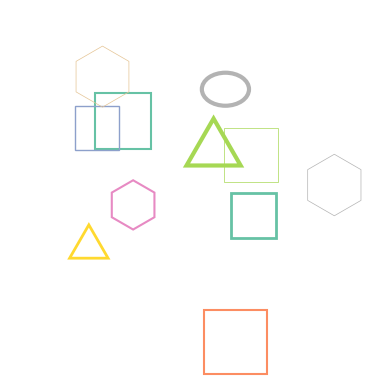[{"shape": "square", "thickness": 1.5, "radius": 0.37, "center": [0.319, 0.686]}, {"shape": "square", "thickness": 2, "radius": 0.29, "center": [0.659, 0.44]}, {"shape": "square", "thickness": 1.5, "radius": 0.41, "center": [0.612, 0.112]}, {"shape": "square", "thickness": 1, "radius": 0.29, "center": [0.253, 0.668]}, {"shape": "hexagon", "thickness": 1.5, "radius": 0.32, "center": [0.346, 0.468]}, {"shape": "square", "thickness": 0.5, "radius": 0.35, "center": [0.652, 0.597]}, {"shape": "triangle", "thickness": 3, "radius": 0.41, "center": [0.555, 0.611]}, {"shape": "triangle", "thickness": 2, "radius": 0.29, "center": [0.231, 0.358]}, {"shape": "hexagon", "thickness": 0.5, "radius": 0.4, "center": [0.266, 0.801]}, {"shape": "oval", "thickness": 3, "radius": 0.31, "center": [0.586, 0.768]}, {"shape": "hexagon", "thickness": 0.5, "radius": 0.4, "center": [0.868, 0.519]}]